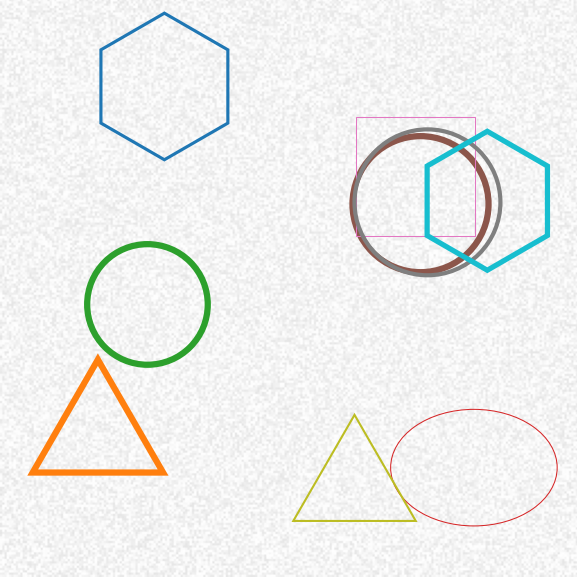[{"shape": "hexagon", "thickness": 1.5, "radius": 0.63, "center": [0.285, 0.849]}, {"shape": "triangle", "thickness": 3, "radius": 0.65, "center": [0.169, 0.246]}, {"shape": "circle", "thickness": 3, "radius": 0.52, "center": [0.255, 0.472]}, {"shape": "oval", "thickness": 0.5, "radius": 0.72, "center": [0.821, 0.189]}, {"shape": "circle", "thickness": 3, "radius": 0.59, "center": [0.728, 0.646]}, {"shape": "square", "thickness": 0.5, "radius": 0.51, "center": [0.72, 0.694]}, {"shape": "circle", "thickness": 2, "radius": 0.63, "center": [0.74, 0.649]}, {"shape": "triangle", "thickness": 1, "radius": 0.61, "center": [0.614, 0.158]}, {"shape": "hexagon", "thickness": 2.5, "radius": 0.6, "center": [0.844, 0.651]}]